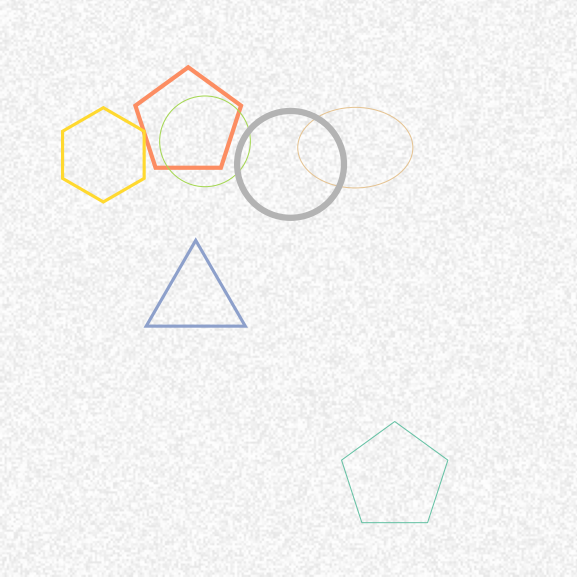[{"shape": "pentagon", "thickness": 0.5, "radius": 0.48, "center": [0.684, 0.172]}, {"shape": "pentagon", "thickness": 2, "radius": 0.48, "center": [0.326, 0.786]}, {"shape": "triangle", "thickness": 1.5, "radius": 0.5, "center": [0.339, 0.484]}, {"shape": "circle", "thickness": 0.5, "radius": 0.39, "center": [0.355, 0.754]}, {"shape": "hexagon", "thickness": 1.5, "radius": 0.41, "center": [0.179, 0.731]}, {"shape": "oval", "thickness": 0.5, "radius": 0.5, "center": [0.615, 0.743]}, {"shape": "circle", "thickness": 3, "radius": 0.46, "center": [0.503, 0.715]}]